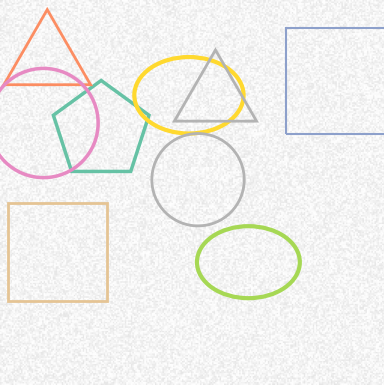[{"shape": "pentagon", "thickness": 2.5, "radius": 0.65, "center": [0.263, 0.66]}, {"shape": "triangle", "thickness": 2, "radius": 0.65, "center": [0.123, 0.845]}, {"shape": "square", "thickness": 1.5, "radius": 0.69, "center": [0.881, 0.79]}, {"shape": "circle", "thickness": 2.5, "radius": 0.71, "center": [0.113, 0.68]}, {"shape": "oval", "thickness": 3, "radius": 0.67, "center": [0.645, 0.319]}, {"shape": "oval", "thickness": 3, "radius": 0.71, "center": [0.491, 0.753]}, {"shape": "square", "thickness": 2, "radius": 0.64, "center": [0.148, 0.345]}, {"shape": "triangle", "thickness": 2, "radius": 0.62, "center": [0.56, 0.747]}, {"shape": "circle", "thickness": 2, "radius": 0.6, "center": [0.514, 0.533]}]